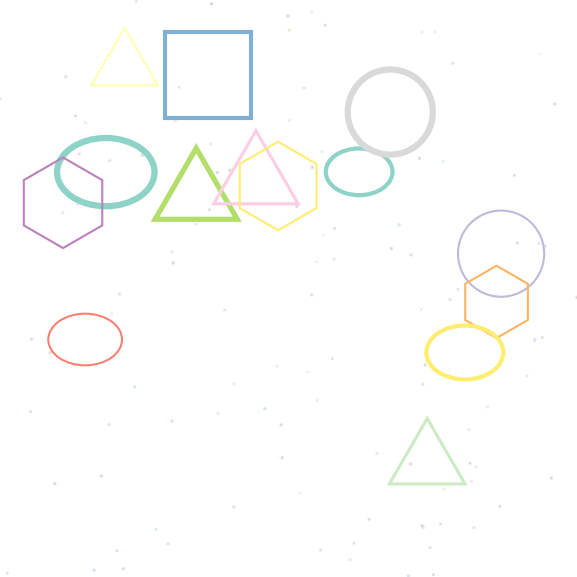[{"shape": "oval", "thickness": 2, "radius": 0.29, "center": [0.622, 0.702]}, {"shape": "oval", "thickness": 3, "radius": 0.42, "center": [0.183, 0.701]}, {"shape": "triangle", "thickness": 1, "radius": 0.33, "center": [0.216, 0.885]}, {"shape": "circle", "thickness": 1, "radius": 0.37, "center": [0.868, 0.56]}, {"shape": "oval", "thickness": 1, "radius": 0.32, "center": [0.147, 0.411]}, {"shape": "square", "thickness": 2, "radius": 0.37, "center": [0.36, 0.87]}, {"shape": "hexagon", "thickness": 1, "radius": 0.31, "center": [0.86, 0.476]}, {"shape": "triangle", "thickness": 2.5, "radius": 0.41, "center": [0.34, 0.66]}, {"shape": "triangle", "thickness": 1.5, "radius": 0.42, "center": [0.443, 0.689]}, {"shape": "circle", "thickness": 3, "radius": 0.37, "center": [0.676, 0.805]}, {"shape": "hexagon", "thickness": 1, "radius": 0.39, "center": [0.109, 0.648]}, {"shape": "triangle", "thickness": 1.5, "radius": 0.38, "center": [0.74, 0.199]}, {"shape": "hexagon", "thickness": 1, "radius": 0.38, "center": [0.482, 0.677]}, {"shape": "oval", "thickness": 2, "radius": 0.33, "center": [0.805, 0.389]}]